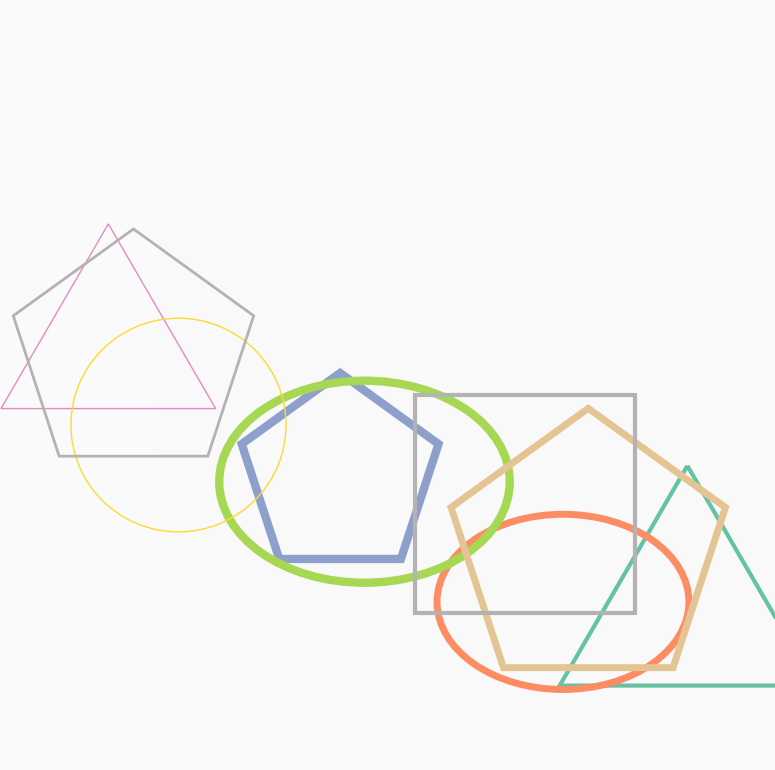[{"shape": "triangle", "thickness": 1.5, "radius": 0.95, "center": [0.887, 0.205]}, {"shape": "oval", "thickness": 2.5, "radius": 0.81, "center": [0.726, 0.218]}, {"shape": "pentagon", "thickness": 3, "radius": 0.67, "center": [0.439, 0.382]}, {"shape": "triangle", "thickness": 0.5, "radius": 0.8, "center": [0.14, 0.549]}, {"shape": "oval", "thickness": 3, "radius": 0.94, "center": [0.47, 0.374]}, {"shape": "circle", "thickness": 0.5, "radius": 0.69, "center": [0.23, 0.448]}, {"shape": "pentagon", "thickness": 2.5, "radius": 0.93, "center": [0.759, 0.284]}, {"shape": "square", "thickness": 1.5, "radius": 0.71, "center": [0.677, 0.345]}, {"shape": "pentagon", "thickness": 1, "radius": 0.82, "center": [0.172, 0.539]}]